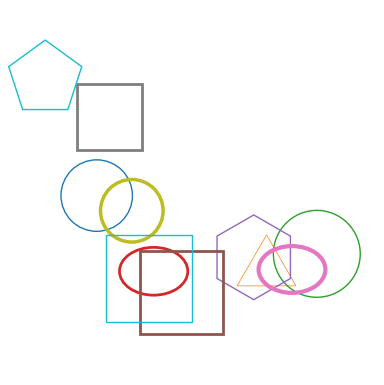[{"shape": "circle", "thickness": 1, "radius": 0.46, "center": [0.251, 0.492]}, {"shape": "triangle", "thickness": 0.5, "radius": 0.44, "center": [0.692, 0.302]}, {"shape": "circle", "thickness": 1, "radius": 0.56, "center": [0.823, 0.341]}, {"shape": "oval", "thickness": 2, "radius": 0.44, "center": [0.399, 0.295]}, {"shape": "hexagon", "thickness": 1, "radius": 0.55, "center": [0.659, 0.332]}, {"shape": "square", "thickness": 2, "radius": 0.54, "center": [0.471, 0.241]}, {"shape": "oval", "thickness": 3, "radius": 0.43, "center": [0.758, 0.3]}, {"shape": "square", "thickness": 2, "radius": 0.42, "center": [0.284, 0.696]}, {"shape": "circle", "thickness": 2.5, "radius": 0.41, "center": [0.342, 0.453]}, {"shape": "square", "thickness": 1, "radius": 0.56, "center": [0.387, 0.277]}, {"shape": "pentagon", "thickness": 1, "radius": 0.5, "center": [0.117, 0.796]}]